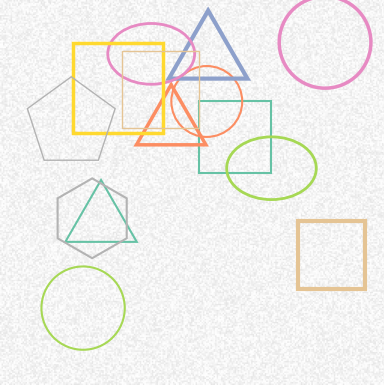[{"shape": "triangle", "thickness": 1.5, "radius": 0.54, "center": [0.262, 0.425]}, {"shape": "square", "thickness": 1.5, "radius": 0.47, "center": [0.611, 0.645]}, {"shape": "circle", "thickness": 1.5, "radius": 0.46, "center": [0.537, 0.736]}, {"shape": "triangle", "thickness": 2.5, "radius": 0.52, "center": [0.445, 0.676]}, {"shape": "triangle", "thickness": 3, "radius": 0.59, "center": [0.541, 0.855]}, {"shape": "oval", "thickness": 2, "radius": 0.56, "center": [0.393, 0.86]}, {"shape": "circle", "thickness": 2.5, "radius": 0.6, "center": [0.844, 0.89]}, {"shape": "circle", "thickness": 1.5, "radius": 0.54, "center": [0.216, 0.2]}, {"shape": "oval", "thickness": 2, "radius": 0.58, "center": [0.705, 0.563]}, {"shape": "square", "thickness": 2.5, "radius": 0.58, "center": [0.307, 0.772]}, {"shape": "square", "thickness": 3, "radius": 0.44, "center": [0.861, 0.337]}, {"shape": "square", "thickness": 1, "radius": 0.5, "center": [0.417, 0.766]}, {"shape": "hexagon", "thickness": 1.5, "radius": 0.52, "center": [0.239, 0.433]}, {"shape": "pentagon", "thickness": 1, "radius": 0.6, "center": [0.185, 0.681]}]